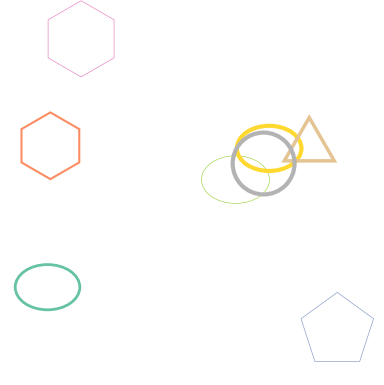[{"shape": "oval", "thickness": 2, "radius": 0.42, "center": [0.123, 0.254]}, {"shape": "hexagon", "thickness": 1.5, "radius": 0.43, "center": [0.131, 0.621]}, {"shape": "pentagon", "thickness": 0.5, "radius": 0.5, "center": [0.876, 0.142]}, {"shape": "hexagon", "thickness": 0.5, "radius": 0.49, "center": [0.211, 0.899]}, {"shape": "oval", "thickness": 0.5, "radius": 0.44, "center": [0.612, 0.534]}, {"shape": "oval", "thickness": 3, "radius": 0.42, "center": [0.699, 0.615]}, {"shape": "triangle", "thickness": 2.5, "radius": 0.37, "center": [0.803, 0.62]}, {"shape": "circle", "thickness": 3, "radius": 0.4, "center": [0.685, 0.575]}]